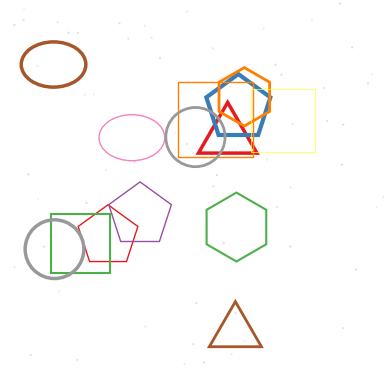[{"shape": "pentagon", "thickness": 1, "radius": 0.41, "center": [0.281, 0.387]}, {"shape": "triangle", "thickness": 2.5, "radius": 0.44, "center": [0.591, 0.646]}, {"shape": "pentagon", "thickness": 3, "radius": 0.44, "center": [0.619, 0.72]}, {"shape": "hexagon", "thickness": 1.5, "radius": 0.45, "center": [0.614, 0.41]}, {"shape": "square", "thickness": 1.5, "radius": 0.38, "center": [0.21, 0.368]}, {"shape": "pentagon", "thickness": 1, "radius": 0.43, "center": [0.364, 0.442]}, {"shape": "hexagon", "thickness": 2, "radius": 0.38, "center": [0.635, 0.749]}, {"shape": "square", "thickness": 1, "radius": 0.49, "center": [0.56, 0.689]}, {"shape": "square", "thickness": 0.5, "radius": 0.41, "center": [0.735, 0.687]}, {"shape": "oval", "thickness": 2.5, "radius": 0.42, "center": [0.139, 0.832]}, {"shape": "triangle", "thickness": 2, "radius": 0.39, "center": [0.611, 0.138]}, {"shape": "oval", "thickness": 1, "radius": 0.43, "center": [0.343, 0.642]}, {"shape": "circle", "thickness": 2.5, "radius": 0.38, "center": [0.142, 0.353]}, {"shape": "circle", "thickness": 2, "radius": 0.38, "center": [0.508, 0.644]}]